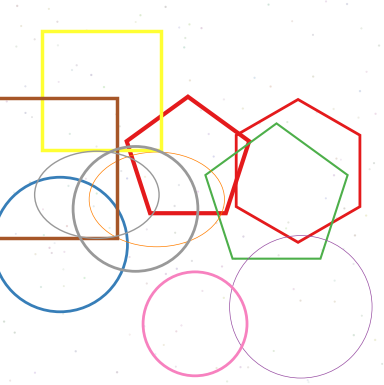[{"shape": "pentagon", "thickness": 3, "radius": 0.84, "center": [0.488, 0.582]}, {"shape": "hexagon", "thickness": 2, "radius": 0.93, "center": [0.774, 0.556]}, {"shape": "circle", "thickness": 2, "radius": 0.87, "center": [0.156, 0.365]}, {"shape": "pentagon", "thickness": 1.5, "radius": 0.97, "center": [0.718, 0.485]}, {"shape": "circle", "thickness": 0.5, "radius": 0.93, "center": [0.781, 0.203]}, {"shape": "oval", "thickness": 0.5, "radius": 0.88, "center": [0.407, 0.482]}, {"shape": "square", "thickness": 2.5, "radius": 0.77, "center": [0.264, 0.764]}, {"shape": "square", "thickness": 2.5, "radius": 0.9, "center": [0.124, 0.564]}, {"shape": "circle", "thickness": 2, "radius": 0.67, "center": [0.507, 0.159]}, {"shape": "oval", "thickness": 1, "radius": 0.81, "center": [0.252, 0.494]}, {"shape": "circle", "thickness": 2, "radius": 0.81, "center": [0.352, 0.457]}]